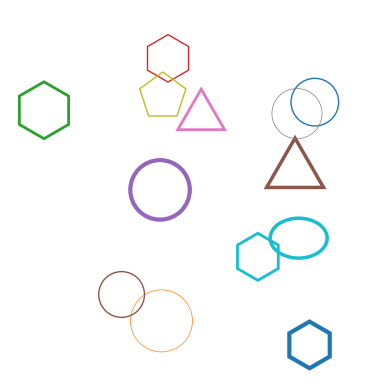[{"shape": "circle", "thickness": 1, "radius": 0.31, "center": [0.818, 0.735]}, {"shape": "hexagon", "thickness": 3, "radius": 0.3, "center": [0.804, 0.104]}, {"shape": "circle", "thickness": 0.5, "radius": 0.4, "center": [0.419, 0.167]}, {"shape": "hexagon", "thickness": 2, "radius": 0.37, "center": [0.114, 0.714]}, {"shape": "hexagon", "thickness": 1, "radius": 0.31, "center": [0.436, 0.848]}, {"shape": "circle", "thickness": 3, "radius": 0.39, "center": [0.416, 0.507]}, {"shape": "circle", "thickness": 1, "radius": 0.3, "center": [0.316, 0.235]}, {"shape": "triangle", "thickness": 2.5, "radius": 0.43, "center": [0.766, 0.556]}, {"shape": "triangle", "thickness": 2, "radius": 0.35, "center": [0.523, 0.698]}, {"shape": "circle", "thickness": 0.5, "radius": 0.33, "center": [0.771, 0.705]}, {"shape": "pentagon", "thickness": 1, "radius": 0.32, "center": [0.423, 0.75]}, {"shape": "hexagon", "thickness": 2, "radius": 0.31, "center": [0.67, 0.333]}, {"shape": "oval", "thickness": 2.5, "radius": 0.37, "center": [0.776, 0.381]}]